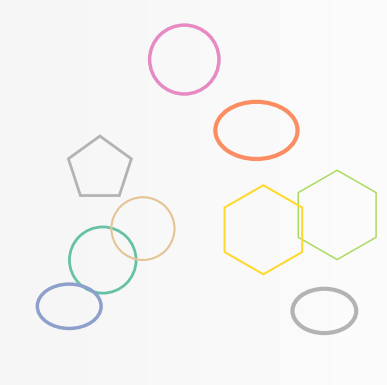[{"shape": "circle", "thickness": 2, "radius": 0.43, "center": [0.265, 0.325]}, {"shape": "oval", "thickness": 3, "radius": 0.53, "center": [0.662, 0.661]}, {"shape": "oval", "thickness": 2.5, "radius": 0.41, "center": [0.179, 0.204]}, {"shape": "circle", "thickness": 2.5, "radius": 0.45, "center": [0.476, 0.845]}, {"shape": "hexagon", "thickness": 1, "radius": 0.58, "center": [0.87, 0.442]}, {"shape": "hexagon", "thickness": 1.5, "radius": 0.58, "center": [0.68, 0.403]}, {"shape": "circle", "thickness": 1.5, "radius": 0.41, "center": [0.369, 0.406]}, {"shape": "oval", "thickness": 3, "radius": 0.41, "center": [0.837, 0.192]}, {"shape": "pentagon", "thickness": 2, "radius": 0.43, "center": [0.258, 0.561]}]